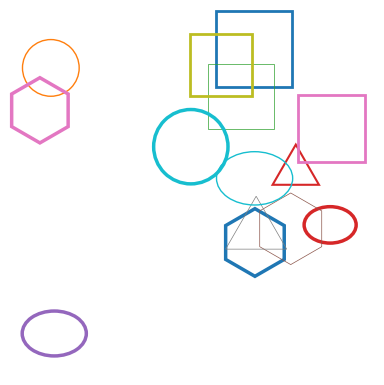[{"shape": "square", "thickness": 2, "radius": 0.49, "center": [0.659, 0.873]}, {"shape": "hexagon", "thickness": 2.5, "radius": 0.44, "center": [0.662, 0.37]}, {"shape": "circle", "thickness": 1, "radius": 0.37, "center": [0.132, 0.824]}, {"shape": "square", "thickness": 0.5, "radius": 0.42, "center": [0.626, 0.749]}, {"shape": "oval", "thickness": 2.5, "radius": 0.34, "center": [0.857, 0.416]}, {"shape": "triangle", "thickness": 1.5, "radius": 0.35, "center": [0.768, 0.555]}, {"shape": "oval", "thickness": 2.5, "radius": 0.42, "center": [0.141, 0.134]}, {"shape": "hexagon", "thickness": 0.5, "radius": 0.46, "center": [0.755, 0.406]}, {"shape": "square", "thickness": 2, "radius": 0.43, "center": [0.861, 0.666]}, {"shape": "hexagon", "thickness": 2.5, "radius": 0.42, "center": [0.104, 0.714]}, {"shape": "triangle", "thickness": 0.5, "radius": 0.46, "center": [0.665, 0.399]}, {"shape": "square", "thickness": 2, "radius": 0.4, "center": [0.574, 0.832]}, {"shape": "circle", "thickness": 2.5, "radius": 0.48, "center": [0.496, 0.619]}, {"shape": "oval", "thickness": 1, "radius": 0.49, "center": [0.661, 0.537]}]